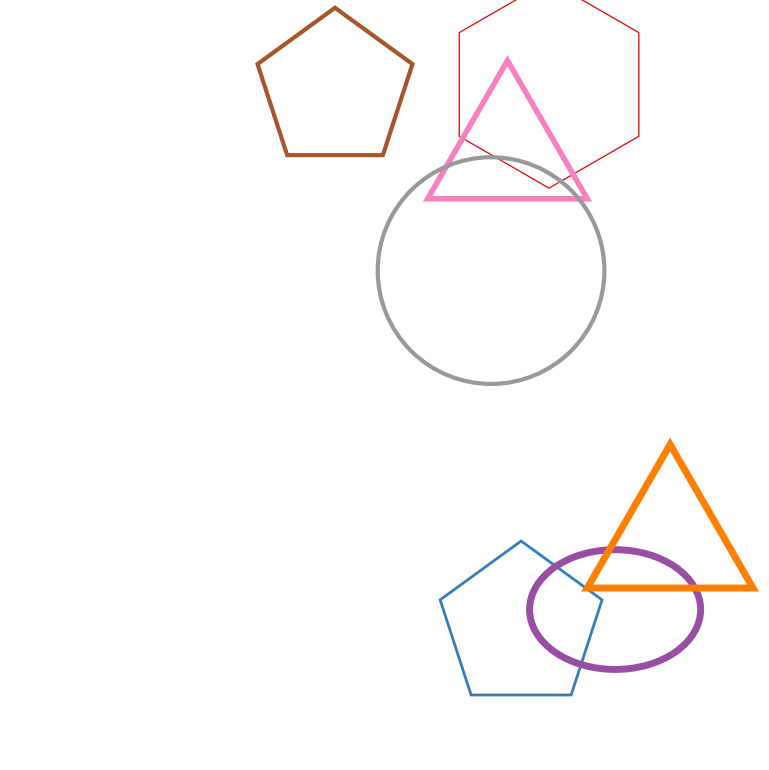[{"shape": "hexagon", "thickness": 0.5, "radius": 0.67, "center": [0.713, 0.89]}, {"shape": "pentagon", "thickness": 1, "radius": 0.55, "center": [0.677, 0.187]}, {"shape": "oval", "thickness": 2.5, "radius": 0.56, "center": [0.799, 0.208]}, {"shape": "triangle", "thickness": 2.5, "radius": 0.62, "center": [0.87, 0.298]}, {"shape": "pentagon", "thickness": 1.5, "radius": 0.53, "center": [0.435, 0.884]}, {"shape": "triangle", "thickness": 2, "radius": 0.6, "center": [0.659, 0.802]}, {"shape": "circle", "thickness": 1.5, "radius": 0.74, "center": [0.638, 0.649]}]